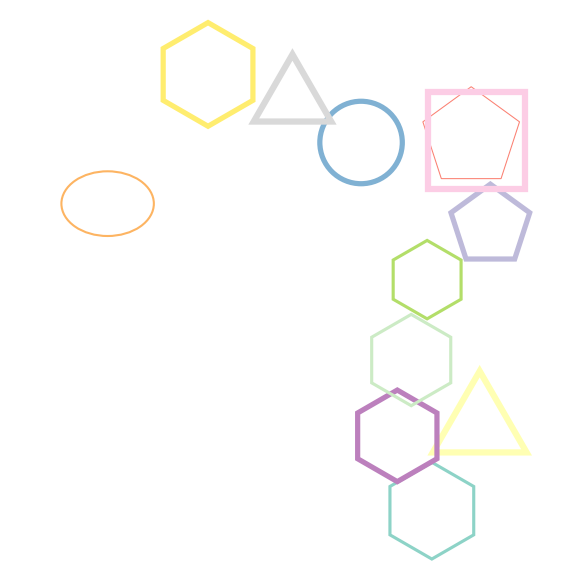[{"shape": "hexagon", "thickness": 1.5, "radius": 0.42, "center": [0.748, 0.115]}, {"shape": "triangle", "thickness": 3, "radius": 0.47, "center": [0.831, 0.263]}, {"shape": "pentagon", "thickness": 2.5, "radius": 0.36, "center": [0.849, 0.609]}, {"shape": "pentagon", "thickness": 0.5, "radius": 0.44, "center": [0.816, 0.761]}, {"shape": "circle", "thickness": 2.5, "radius": 0.36, "center": [0.625, 0.752]}, {"shape": "oval", "thickness": 1, "radius": 0.4, "center": [0.186, 0.646]}, {"shape": "hexagon", "thickness": 1.5, "radius": 0.34, "center": [0.74, 0.515]}, {"shape": "square", "thickness": 3, "radius": 0.42, "center": [0.825, 0.756]}, {"shape": "triangle", "thickness": 3, "radius": 0.39, "center": [0.506, 0.827]}, {"shape": "hexagon", "thickness": 2.5, "radius": 0.4, "center": [0.688, 0.244]}, {"shape": "hexagon", "thickness": 1.5, "radius": 0.4, "center": [0.712, 0.376]}, {"shape": "hexagon", "thickness": 2.5, "radius": 0.45, "center": [0.36, 0.87]}]